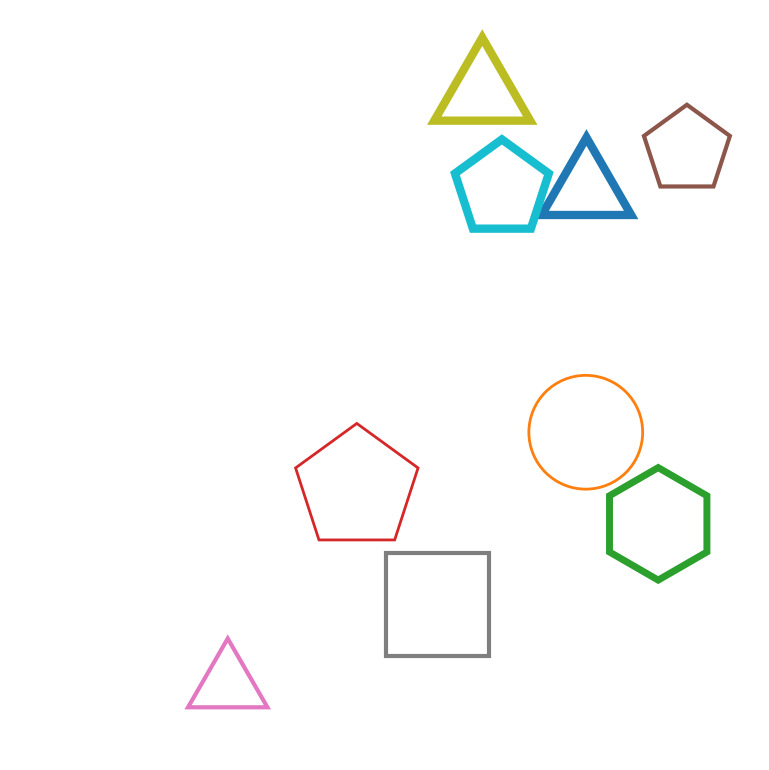[{"shape": "triangle", "thickness": 3, "radius": 0.34, "center": [0.762, 0.754]}, {"shape": "circle", "thickness": 1, "radius": 0.37, "center": [0.761, 0.439]}, {"shape": "hexagon", "thickness": 2.5, "radius": 0.37, "center": [0.855, 0.32]}, {"shape": "pentagon", "thickness": 1, "radius": 0.42, "center": [0.463, 0.366]}, {"shape": "pentagon", "thickness": 1.5, "radius": 0.29, "center": [0.892, 0.805]}, {"shape": "triangle", "thickness": 1.5, "radius": 0.3, "center": [0.296, 0.111]}, {"shape": "square", "thickness": 1.5, "radius": 0.33, "center": [0.568, 0.215]}, {"shape": "triangle", "thickness": 3, "radius": 0.36, "center": [0.626, 0.879]}, {"shape": "pentagon", "thickness": 3, "radius": 0.32, "center": [0.652, 0.755]}]